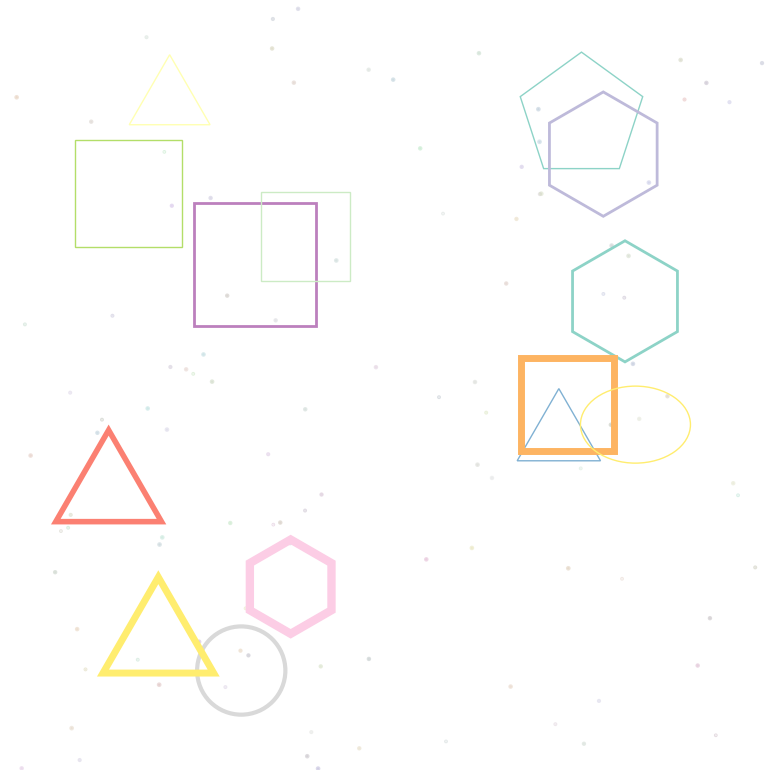[{"shape": "pentagon", "thickness": 0.5, "radius": 0.42, "center": [0.755, 0.849]}, {"shape": "hexagon", "thickness": 1, "radius": 0.39, "center": [0.812, 0.609]}, {"shape": "triangle", "thickness": 0.5, "radius": 0.3, "center": [0.22, 0.868]}, {"shape": "hexagon", "thickness": 1, "radius": 0.4, "center": [0.783, 0.8]}, {"shape": "triangle", "thickness": 2, "radius": 0.4, "center": [0.141, 0.362]}, {"shape": "triangle", "thickness": 0.5, "radius": 0.31, "center": [0.726, 0.433]}, {"shape": "square", "thickness": 2.5, "radius": 0.3, "center": [0.738, 0.474]}, {"shape": "square", "thickness": 0.5, "radius": 0.35, "center": [0.167, 0.749]}, {"shape": "hexagon", "thickness": 3, "radius": 0.31, "center": [0.378, 0.238]}, {"shape": "circle", "thickness": 1.5, "radius": 0.29, "center": [0.313, 0.129]}, {"shape": "square", "thickness": 1, "radius": 0.4, "center": [0.331, 0.657]}, {"shape": "square", "thickness": 0.5, "radius": 0.29, "center": [0.397, 0.693]}, {"shape": "oval", "thickness": 0.5, "radius": 0.36, "center": [0.825, 0.449]}, {"shape": "triangle", "thickness": 2.5, "radius": 0.42, "center": [0.206, 0.167]}]